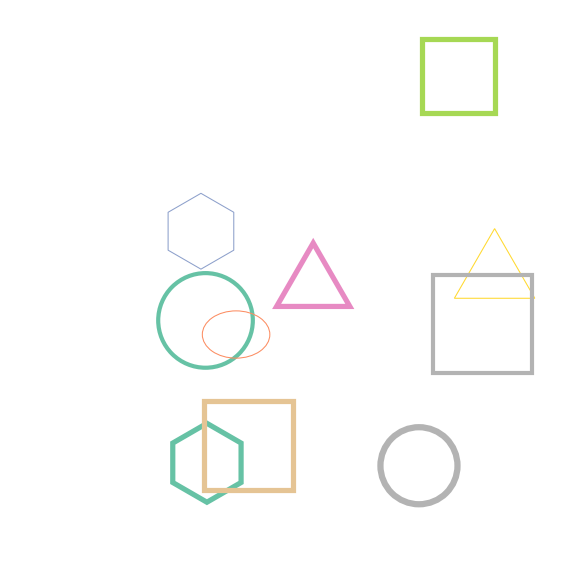[{"shape": "hexagon", "thickness": 2.5, "radius": 0.34, "center": [0.358, 0.198]}, {"shape": "circle", "thickness": 2, "radius": 0.41, "center": [0.356, 0.444]}, {"shape": "oval", "thickness": 0.5, "radius": 0.29, "center": [0.409, 0.42]}, {"shape": "hexagon", "thickness": 0.5, "radius": 0.33, "center": [0.348, 0.599]}, {"shape": "triangle", "thickness": 2.5, "radius": 0.37, "center": [0.542, 0.505]}, {"shape": "square", "thickness": 2.5, "radius": 0.32, "center": [0.794, 0.867]}, {"shape": "triangle", "thickness": 0.5, "radius": 0.4, "center": [0.856, 0.523]}, {"shape": "square", "thickness": 2.5, "radius": 0.38, "center": [0.43, 0.228]}, {"shape": "square", "thickness": 2, "radius": 0.43, "center": [0.836, 0.438]}, {"shape": "circle", "thickness": 3, "radius": 0.33, "center": [0.725, 0.193]}]